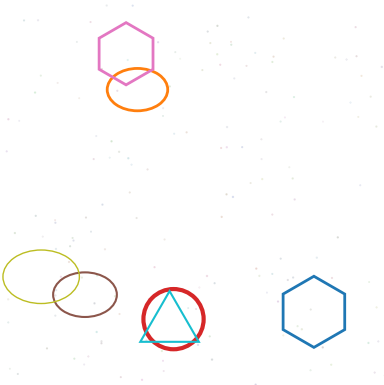[{"shape": "hexagon", "thickness": 2, "radius": 0.46, "center": [0.815, 0.19]}, {"shape": "oval", "thickness": 2, "radius": 0.39, "center": [0.357, 0.767]}, {"shape": "circle", "thickness": 3, "radius": 0.39, "center": [0.451, 0.171]}, {"shape": "oval", "thickness": 1.5, "radius": 0.41, "center": [0.221, 0.235]}, {"shape": "hexagon", "thickness": 2, "radius": 0.4, "center": [0.327, 0.86]}, {"shape": "oval", "thickness": 1, "radius": 0.5, "center": [0.107, 0.281]}, {"shape": "triangle", "thickness": 1.5, "radius": 0.44, "center": [0.44, 0.156]}]